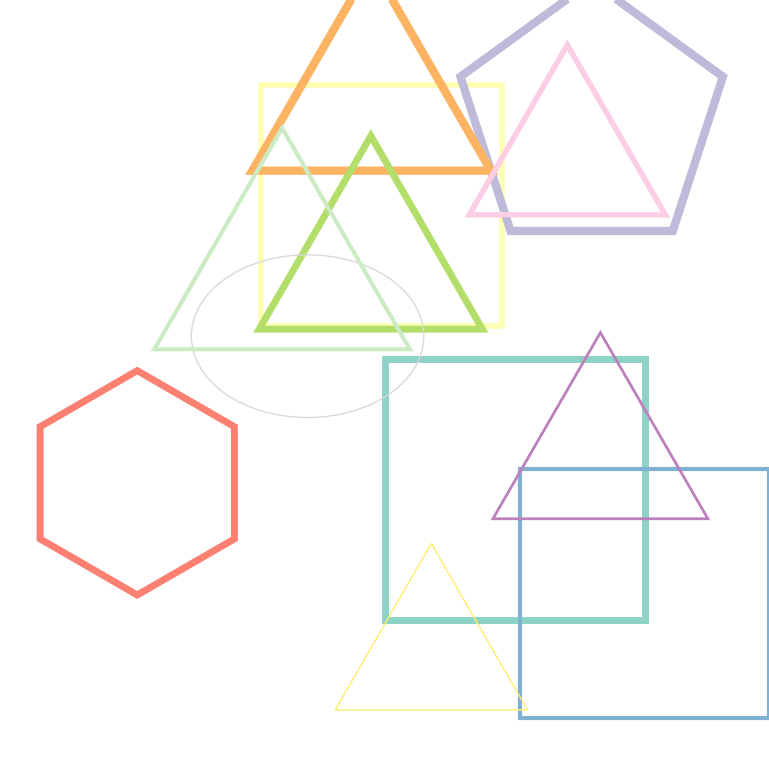[{"shape": "square", "thickness": 2.5, "radius": 0.85, "center": [0.669, 0.364]}, {"shape": "square", "thickness": 2, "radius": 0.78, "center": [0.495, 0.733]}, {"shape": "pentagon", "thickness": 3, "radius": 0.9, "center": [0.768, 0.845]}, {"shape": "hexagon", "thickness": 2.5, "radius": 0.73, "center": [0.178, 0.373]}, {"shape": "square", "thickness": 1.5, "radius": 0.81, "center": [0.837, 0.229]}, {"shape": "triangle", "thickness": 3, "radius": 0.89, "center": [0.483, 0.868]}, {"shape": "triangle", "thickness": 2.5, "radius": 0.84, "center": [0.482, 0.656]}, {"shape": "triangle", "thickness": 2, "radius": 0.74, "center": [0.737, 0.795]}, {"shape": "oval", "thickness": 0.5, "radius": 0.75, "center": [0.399, 0.563]}, {"shape": "triangle", "thickness": 1, "radius": 0.81, "center": [0.78, 0.407]}, {"shape": "triangle", "thickness": 1.5, "radius": 0.96, "center": [0.366, 0.642]}, {"shape": "triangle", "thickness": 0.5, "radius": 0.72, "center": [0.56, 0.15]}]